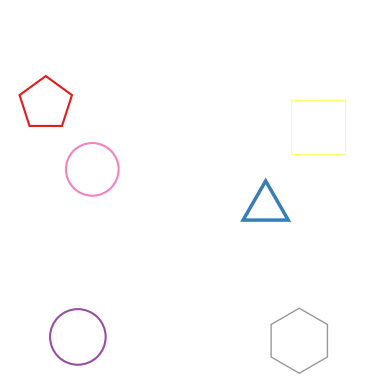[{"shape": "pentagon", "thickness": 1.5, "radius": 0.36, "center": [0.119, 0.731]}, {"shape": "triangle", "thickness": 2.5, "radius": 0.34, "center": [0.69, 0.462]}, {"shape": "circle", "thickness": 1.5, "radius": 0.36, "center": [0.202, 0.125]}, {"shape": "square", "thickness": 0.5, "radius": 0.35, "center": [0.825, 0.67]}, {"shape": "circle", "thickness": 1.5, "radius": 0.34, "center": [0.24, 0.56]}, {"shape": "hexagon", "thickness": 1, "radius": 0.42, "center": [0.777, 0.115]}]